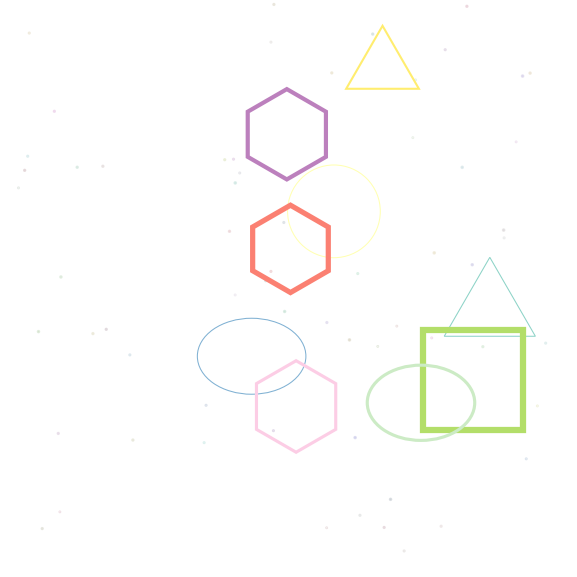[{"shape": "triangle", "thickness": 0.5, "radius": 0.46, "center": [0.848, 0.462]}, {"shape": "circle", "thickness": 0.5, "radius": 0.4, "center": [0.578, 0.633]}, {"shape": "hexagon", "thickness": 2.5, "radius": 0.38, "center": [0.503, 0.568]}, {"shape": "oval", "thickness": 0.5, "radius": 0.47, "center": [0.436, 0.382]}, {"shape": "square", "thickness": 3, "radius": 0.43, "center": [0.82, 0.341]}, {"shape": "hexagon", "thickness": 1.5, "radius": 0.4, "center": [0.513, 0.295]}, {"shape": "hexagon", "thickness": 2, "radius": 0.39, "center": [0.497, 0.767]}, {"shape": "oval", "thickness": 1.5, "radius": 0.47, "center": [0.729, 0.302]}, {"shape": "triangle", "thickness": 1, "radius": 0.36, "center": [0.662, 0.882]}]